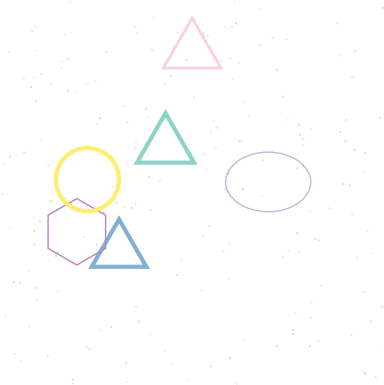[{"shape": "triangle", "thickness": 3, "radius": 0.43, "center": [0.43, 0.62]}, {"shape": "oval", "thickness": 1, "radius": 0.55, "center": [0.697, 0.527]}, {"shape": "triangle", "thickness": 3, "radius": 0.41, "center": [0.309, 0.348]}, {"shape": "triangle", "thickness": 2, "radius": 0.43, "center": [0.499, 0.867]}, {"shape": "hexagon", "thickness": 1, "radius": 0.43, "center": [0.2, 0.398]}, {"shape": "circle", "thickness": 3, "radius": 0.41, "center": [0.227, 0.533]}]